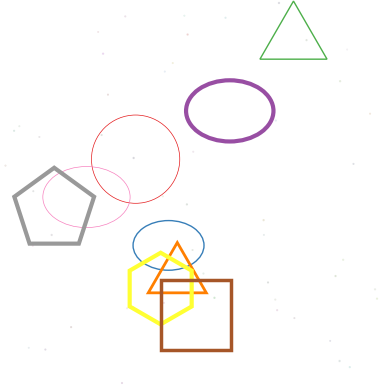[{"shape": "circle", "thickness": 0.5, "radius": 0.57, "center": [0.352, 0.587]}, {"shape": "oval", "thickness": 1, "radius": 0.46, "center": [0.438, 0.363]}, {"shape": "triangle", "thickness": 1, "radius": 0.5, "center": [0.762, 0.897]}, {"shape": "oval", "thickness": 3, "radius": 0.57, "center": [0.597, 0.712]}, {"shape": "triangle", "thickness": 2, "radius": 0.44, "center": [0.46, 0.283]}, {"shape": "hexagon", "thickness": 3, "radius": 0.46, "center": [0.417, 0.25]}, {"shape": "square", "thickness": 2.5, "radius": 0.45, "center": [0.508, 0.182]}, {"shape": "oval", "thickness": 0.5, "radius": 0.57, "center": [0.225, 0.488]}, {"shape": "pentagon", "thickness": 3, "radius": 0.54, "center": [0.141, 0.455]}]